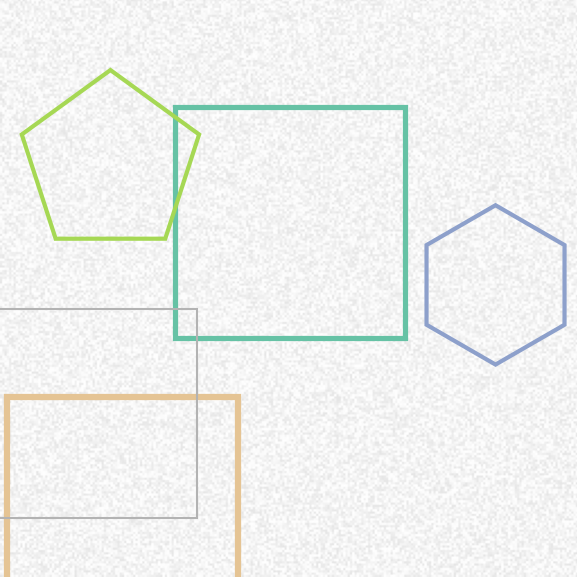[{"shape": "square", "thickness": 2.5, "radius": 1.0, "center": [0.502, 0.614]}, {"shape": "hexagon", "thickness": 2, "radius": 0.69, "center": [0.858, 0.506]}, {"shape": "pentagon", "thickness": 2, "radius": 0.81, "center": [0.191, 0.716]}, {"shape": "square", "thickness": 3, "radius": 1.0, "center": [0.212, 0.112]}, {"shape": "square", "thickness": 1, "radius": 0.9, "center": [0.16, 0.283]}]